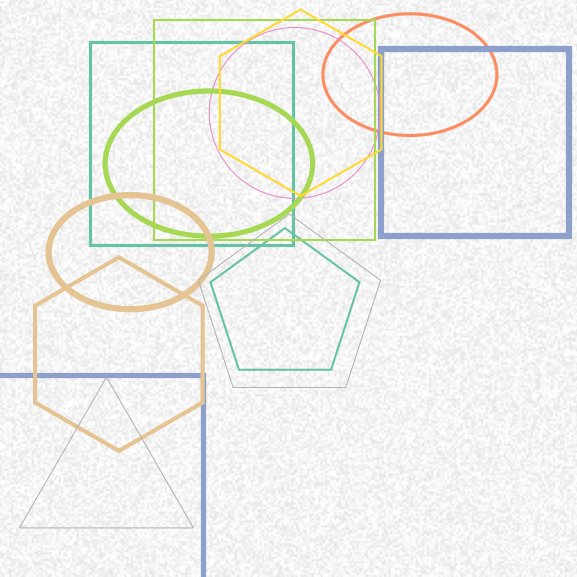[{"shape": "square", "thickness": 1.5, "radius": 0.88, "center": [0.332, 0.75]}, {"shape": "pentagon", "thickness": 1, "radius": 0.68, "center": [0.493, 0.469]}, {"shape": "oval", "thickness": 1.5, "radius": 0.75, "center": [0.71, 0.87]}, {"shape": "square", "thickness": 3, "radius": 0.81, "center": [0.823, 0.752]}, {"shape": "square", "thickness": 2.5, "radius": 0.98, "center": [0.155, 0.153]}, {"shape": "circle", "thickness": 0.5, "radius": 0.74, "center": [0.51, 0.804]}, {"shape": "square", "thickness": 1, "radius": 0.95, "center": [0.458, 0.774]}, {"shape": "oval", "thickness": 2.5, "radius": 0.9, "center": [0.362, 0.716]}, {"shape": "hexagon", "thickness": 1, "radius": 0.81, "center": [0.521, 0.821]}, {"shape": "hexagon", "thickness": 2, "radius": 0.84, "center": [0.206, 0.386]}, {"shape": "oval", "thickness": 3, "radius": 0.71, "center": [0.225, 0.563]}, {"shape": "triangle", "thickness": 0.5, "radius": 0.87, "center": [0.184, 0.172]}, {"shape": "pentagon", "thickness": 0.5, "radius": 0.83, "center": [0.501, 0.462]}]